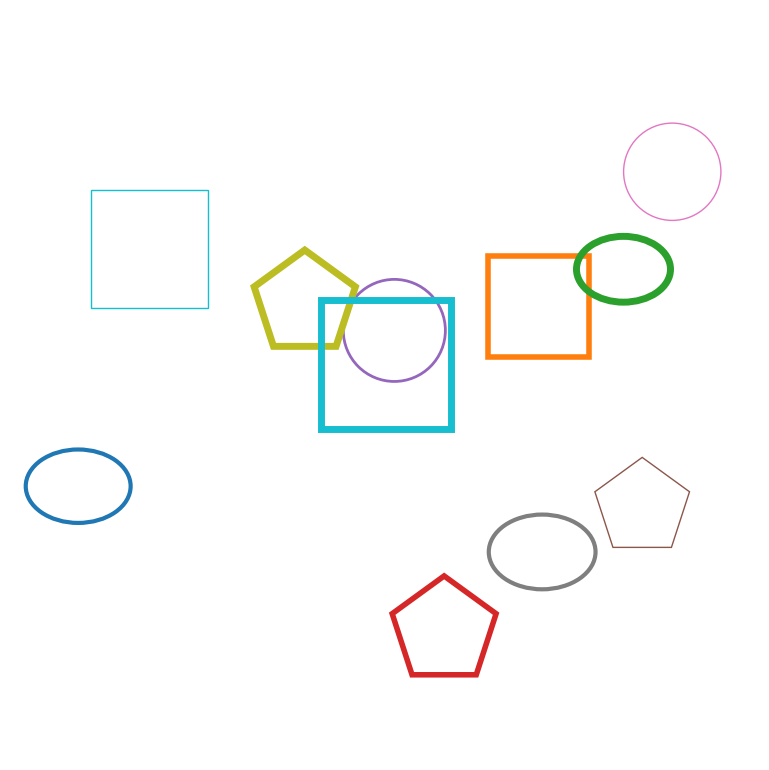[{"shape": "oval", "thickness": 1.5, "radius": 0.34, "center": [0.102, 0.369]}, {"shape": "square", "thickness": 2, "radius": 0.33, "center": [0.7, 0.601]}, {"shape": "oval", "thickness": 2.5, "radius": 0.31, "center": [0.81, 0.65]}, {"shape": "pentagon", "thickness": 2, "radius": 0.35, "center": [0.577, 0.181]}, {"shape": "circle", "thickness": 1, "radius": 0.33, "center": [0.512, 0.571]}, {"shape": "pentagon", "thickness": 0.5, "radius": 0.32, "center": [0.834, 0.341]}, {"shape": "circle", "thickness": 0.5, "radius": 0.32, "center": [0.873, 0.777]}, {"shape": "oval", "thickness": 1.5, "radius": 0.35, "center": [0.704, 0.283]}, {"shape": "pentagon", "thickness": 2.5, "radius": 0.35, "center": [0.396, 0.606]}, {"shape": "square", "thickness": 0.5, "radius": 0.38, "center": [0.194, 0.677]}, {"shape": "square", "thickness": 2.5, "radius": 0.42, "center": [0.501, 0.527]}]